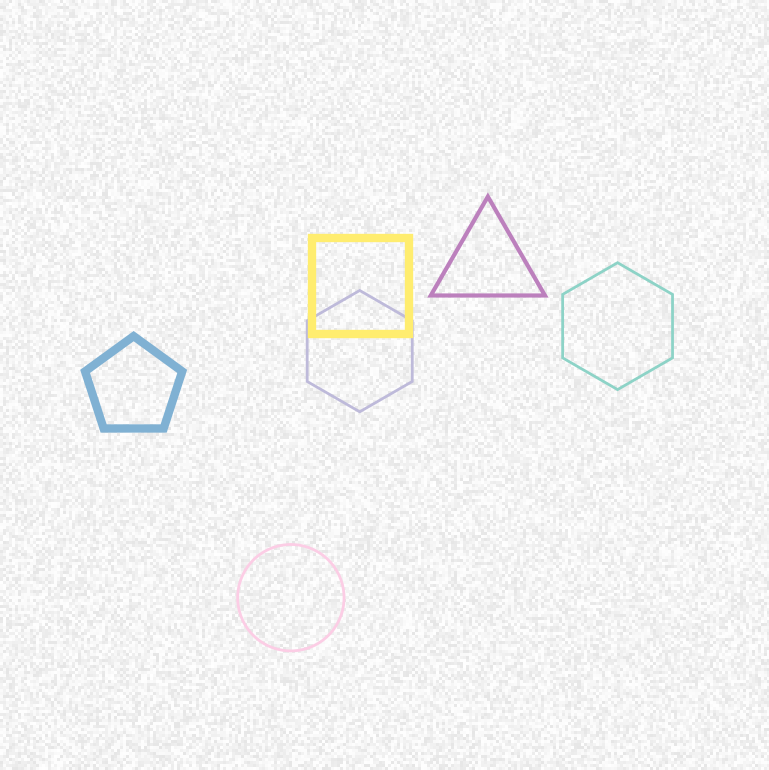[{"shape": "hexagon", "thickness": 1, "radius": 0.41, "center": [0.802, 0.576]}, {"shape": "hexagon", "thickness": 1, "radius": 0.39, "center": [0.467, 0.544]}, {"shape": "pentagon", "thickness": 3, "radius": 0.33, "center": [0.174, 0.497]}, {"shape": "circle", "thickness": 1, "radius": 0.35, "center": [0.378, 0.224]}, {"shape": "triangle", "thickness": 1.5, "radius": 0.43, "center": [0.634, 0.659]}, {"shape": "square", "thickness": 3, "radius": 0.31, "center": [0.468, 0.629]}]